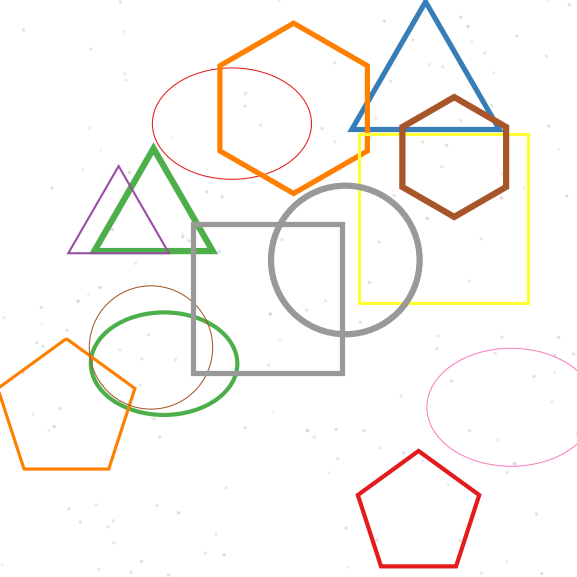[{"shape": "pentagon", "thickness": 2, "radius": 0.55, "center": [0.725, 0.108]}, {"shape": "oval", "thickness": 0.5, "radius": 0.69, "center": [0.402, 0.785]}, {"shape": "triangle", "thickness": 2.5, "radius": 0.74, "center": [0.737, 0.849]}, {"shape": "triangle", "thickness": 3, "radius": 0.59, "center": [0.266, 0.624]}, {"shape": "oval", "thickness": 2, "radius": 0.63, "center": [0.284, 0.369]}, {"shape": "triangle", "thickness": 1, "radius": 0.5, "center": [0.205, 0.611]}, {"shape": "pentagon", "thickness": 1.5, "radius": 0.62, "center": [0.115, 0.288]}, {"shape": "hexagon", "thickness": 2.5, "radius": 0.74, "center": [0.508, 0.812]}, {"shape": "square", "thickness": 1.5, "radius": 0.73, "center": [0.768, 0.621]}, {"shape": "hexagon", "thickness": 3, "radius": 0.52, "center": [0.787, 0.727]}, {"shape": "circle", "thickness": 0.5, "radius": 0.53, "center": [0.261, 0.397]}, {"shape": "oval", "thickness": 0.5, "radius": 0.73, "center": [0.885, 0.294]}, {"shape": "circle", "thickness": 3, "radius": 0.64, "center": [0.598, 0.549]}, {"shape": "square", "thickness": 2.5, "radius": 0.64, "center": [0.464, 0.482]}]